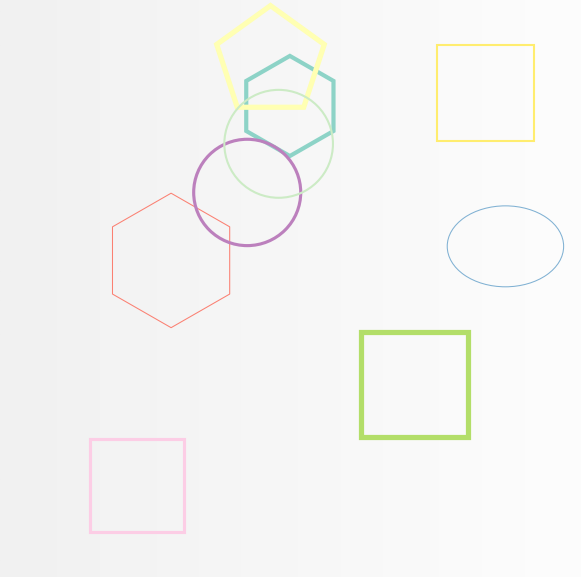[{"shape": "hexagon", "thickness": 2, "radius": 0.43, "center": [0.499, 0.816]}, {"shape": "pentagon", "thickness": 2.5, "radius": 0.49, "center": [0.465, 0.892]}, {"shape": "hexagon", "thickness": 0.5, "radius": 0.58, "center": [0.294, 0.548]}, {"shape": "oval", "thickness": 0.5, "radius": 0.5, "center": [0.87, 0.573]}, {"shape": "square", "thickness": 2.5, "radius": 0.46, "center": [0.713, 0.334]}, {"shape": "square", "thickness": 1.5, "radius": 0.4, "center": [0.236, 0.158]}, {"shape": "circle", "thickness": 1.5, "radius": 0.46, "center": [0.425, 0.666]}, {"shape": "circle", "thickness": 1, "radius": 0.47, "center": [0.479, 0.75]}, {"shape": "square", "thickness": 1, "radius": 0.42, "center": [0.835, 0.838]}]